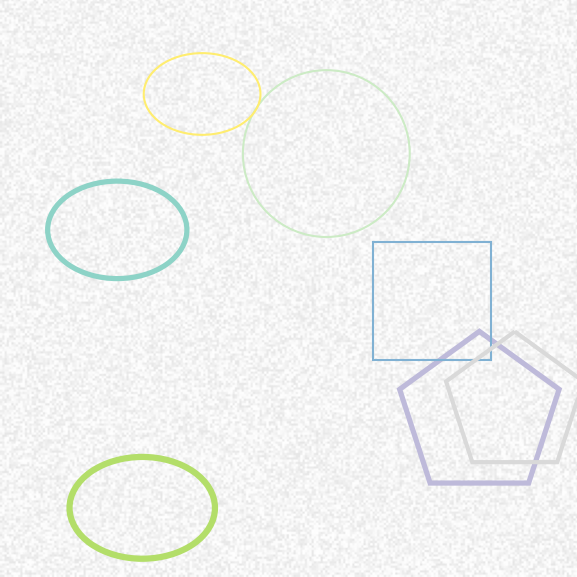[{"shape": "oval", "thickness": 2.5, "radius": 0.6, "center": [0.203, 0.601]}, {"shape": "pentagon", "thickness": 2.5, "radius": 0.73, "center": [0.83, 0.28]}, {"shape": "square", "thickness": 1, "radius": 0.51, "center": [0.748, 0.478]}, {"shape": "oval", "thickness": 3, "radius": 0.63, "center": [0.246, 0.12]}, {"shape": "pentagon", "thickness": 2, "radius": 0.63, "center": [0.891, 0.3]}, {"shape": "circle", "thickness": 1, "radius": 0.72, "center": [0.565, 0.733]}, {"shape": "oval", "thickness": 1, "radius": 0.51, "center": [0.35, 0.836]}]